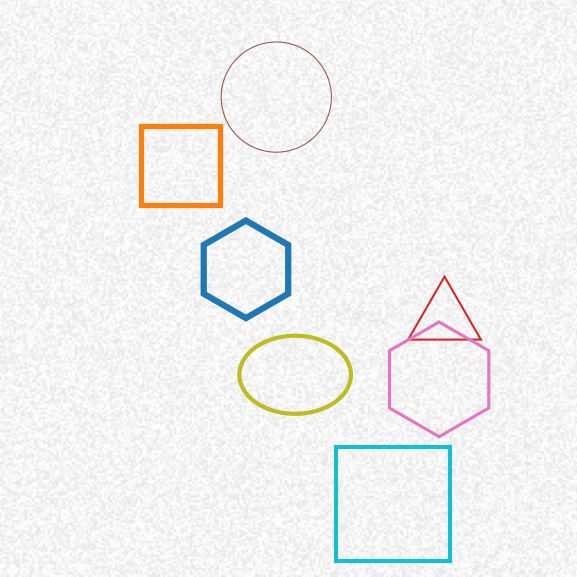[{"shape": "hexagon", "thickness": 3, "radius": 0.42, "center": [0.426, 0.533]}, {"shape": "square", "thickness": 2.5, "radius": 0.34, "center": [0.313, 0.713]}, {"shape": "triangle", "thickness": 1, "radius": 0.36, "center": [0.77, 0.447]}, {"shape": "circle", "thickness": 0.5, "radius": 0.48, "center": [0.478, 0.831]}, {"shape": "hexagon", "thickness": 1.5, "radius": 0.5, "center": [0.76, 0.342]}, {"shape": "oval", "thickness": 2, "radius": 0.48, "center": [0.511, 0.35]}, {"shape": "square", "thickness": 2, "radius": 0.49, "center": [0.68, 0.127]}]